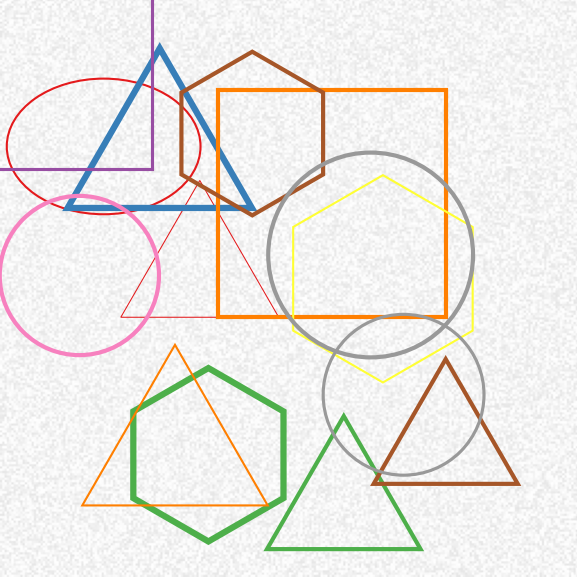[{"shape": "oval", "thickness": 1, "radius": 0.84, "center": [0.179, 0.746]}, {"shape": "triangle", "thickness": 0.5, "radius": 0.79, "center": [0.346, 0.529]}, {"shape": "triangle", "thickness": 3, "radius": 0.92, "center": [0.277, 0.731]}, {"shape": "hexagon", "thickness": 3, "radius": 0.75, "center": [0.361, 0.212]}, {"shape": "triangle", "thickness": 2, "radius": 0.77, "center": [0.595, 0.125]}, {"shape": "square", "thickness": 1.5, "radius": 0.74, "center": [0.115, 0.855]}, {"shape": "square", "thickness": 2, "radius": 0.99, "center": [0.575, 0.647]}, {"shape": "triangle", "thickness": 1, "radius": 0.93, "center": [0.303, 0.217]}, {"shape": "hexagon", "thickness": 1, "radius": 0.9, "center": [0.663, 0.516]}, {"shape": "triangle", "thickness": 2, "radius": 0.72, "center": [0.772, 0.233]}, {"shape": "hexagon", "thickness": 2, "radius": 0.71, "center": [0.437, 0.768]}, {"shape": "circle", "thickness": 2, "radius": 0.69, "center": [0.137, 0.522]}, {"shape": "circle", "thickness": 2, "radius": 0.89, "center": [0.642, 0.558]}, {"shape": "circle", "thickness": 1.5, "radius": 0.7, "center": [0.699, 0.316]}]